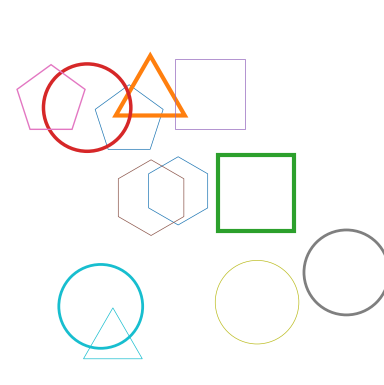[{"shape": "pentagon", "thickness": 0.5, "radius": 0.46, "center": [0.335, 0.687]}, {"shape": "hexagon", "thickness": 0.5, "radius": 0.44, "center": [0.463, 0.504]}, {"shape": "triangle", "thickness": 3, "radius": 0.52, "center": [0.39, 0.752]}, {"shape": "square", "thickness": 3, "radius": 0.49, "center": [0.666, 0.498]}, {"shape": "circle", "thickness": 2.5, "radius": 0.57, "center": [0.226, 0.721]}, {"shape": "square", "thickness": 0.5, "radius": 0.45, "center": [0.545, 0.755]}, {"shape": "hexagon", "thickness": 0.5, "radius": 0.49, "center": [0.392, 0.487]}, {"shape": "pentagon", "thickness": 1, "radius": 0.46, "center": [0.133, 0.739]}, {"shape": "circle", "thickness": 2, "radius": 0.55, "center": [0.9, 0.292]}, {"shape": "circle", "thickness": 0.5, "radius": 0.54, "center": [0.668, 0.215]}, {"shape": "triangle", "thickness": 0.5, "radius": 0.44, "center": [0.293, 0.112]}, {"shape": "circle", "thickness": 2, "radius": 0.54, "center": [0.262, 0.204]}]